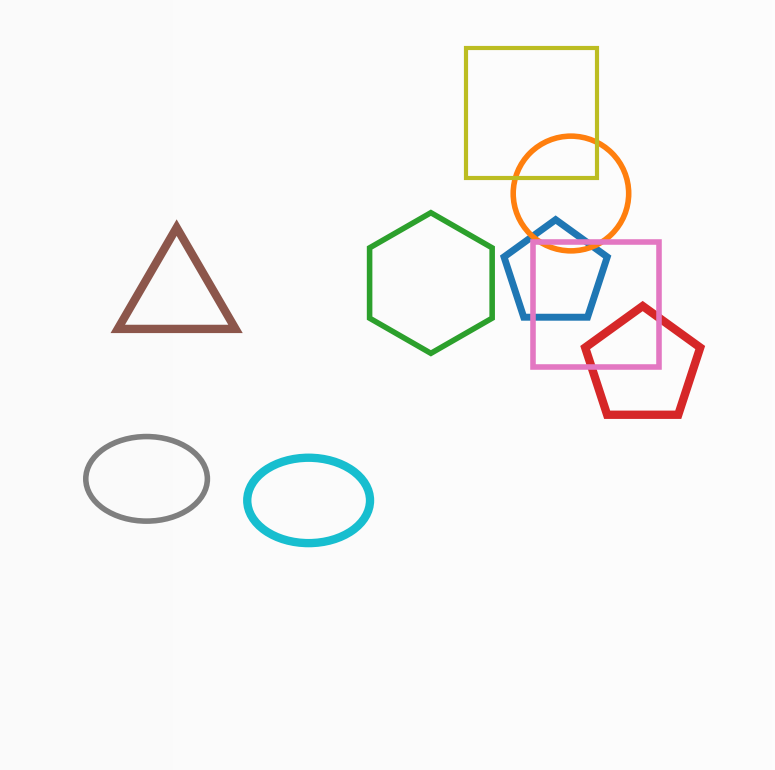[{"shape": "pentagon", "thickness": 2.5, "radius": 0.35, "center": [0.717, 0.645]}, {"shape": "circle", "thickness": 2, "radius": 0.37, "center": [0.737, 0.749]}, {"shape": "hexagon", "thickness": 2, "radius": 0.46, "center": [0.556, 0.632]}, {"shape": "pentagon", "thickness": 3, "radius": 0.39, "center": [0.829, 0.524]}, {"shape": "triangle", "thickness": 3, "radius": 0.44, "center": [0.228, 0.617]}, {"shape": "square", "thickness": 2, "radius": 0.41, "center": [0.769, 0.604]}, {"shape": "oval", "thickness": 2, "radius": 0.39, "center": [0.189, 0.378]}, {"shape": "square", "thickness": 1.5, "radius": 0.42, "center": [0.686, 0.853]}, {"shape": "oval", "thickness": 3, "radius": 0.4, "center": [0.398, 0.35]}]